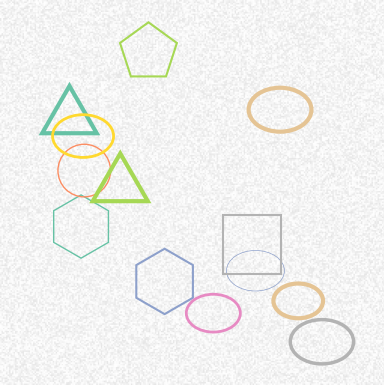[{"shape": "triangle", "thickness": 3, "radius": 0.41, "center": [0.18, 0.695]}, {"shape": "hexagon", "thickness": 1, "radius": 0.41, "center": [0.211, 0.412]}, {"shape": "circle", "thickness": 1, "radius": 0.34, "center": [0.219, 0.557]}, {"shape": "oval", "thickness": 0.5, "radius": 0.38, "center": [0.664, 0.297]}, {"shape": "hexagon", "thickness": 1.5, "radius": 0.42, "center": [0.428, 0.269]}, {"shape": "oval", "thickness": 2, "radius": 0.35, "center": [0.554, 0.187]}, {"shape": "triangle", "thickness": 3, "radius": 0.41, "center": [0.312, 0.519]}, {"shape": "pentagon", "thickness": 1.5, "radius": 0.39, "center": [0.386, 0.864]}, {"shape": "oval", "thickness": 2, "radius": 0.4, "center": [0.216, 0.647]}, {"shape": "oval", "thickness": 3, "radius": 0.41, "center": [0.727, 0.715]}, {"shape": "oval", "thickness": 3, "radius": 0.32, "center": [0.775, 0.218]}, {"shape": "square", "thickness": 1.5, "radius": 0.38, "center": [0.655, 0.365]}, {"shape": "oval", "thickness": 2.5, "radius": 0.41, "center": [0.836, 0.112]}]